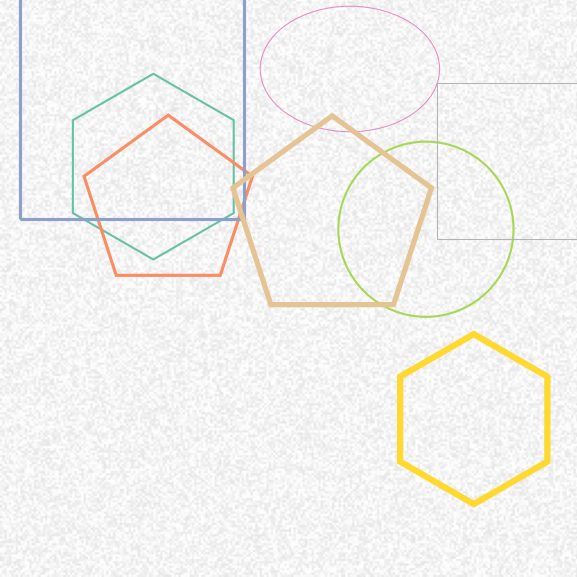[{"shape": "hexagon", "thickness": 1, "radius": 0.8, "center": [0.265, 0.711]}, {"shape": "pentagon", "thickness": 1.5, "radius": 0.77, "center": [0.291, 0.646]}, {"shape": "square", "thickness": 1.5, "radius": 0.97, "center": [0.228, 0.814]}, {"shape": "oval", "thickness": 0.5, "radius": 0.78, "center": [0.606, 0.88]}, {"shape": "circle", "thickness": 1, "radius": 0.76, "center": [0.738, 0.602]}, {"shape": "hexagon", "thickness": 3, "radius": 0.74, "center": [0.82, 0.273]}, {"shape": "pentagon", "thickness": 2.5, "radius": 0.9, "center": [0.575, 0.618]}, {"shape": "square", "thickness": 0.5, "radius": 0.67, "center": [0.892, 0.721]}]